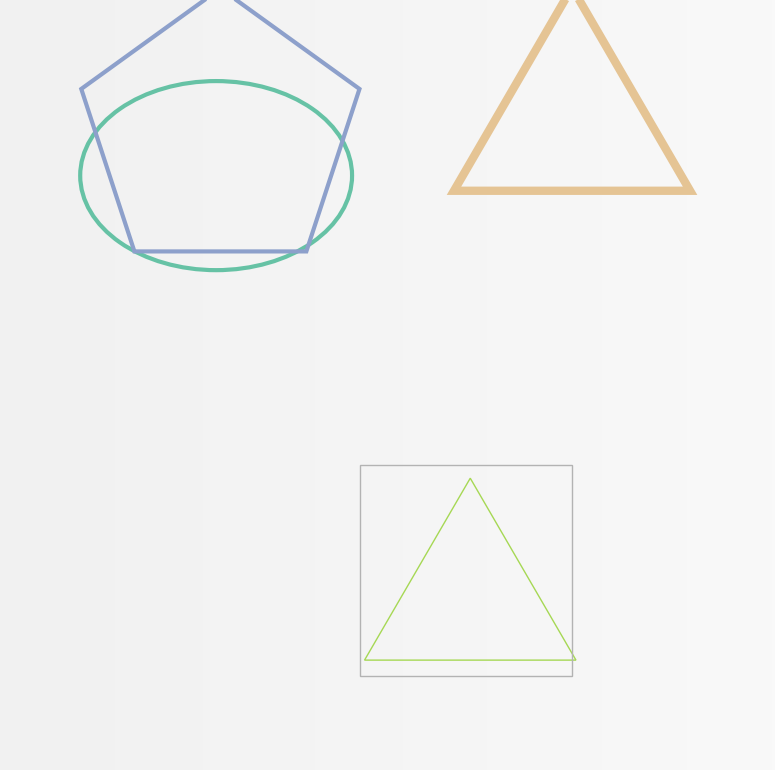[{"shape": "oval", "thickness": 1.5, "radius": 0.88, "center": [0.279, 0.772]}, {"shape": "pentagon", "thickness": 1.5, "radius": 0.94, "center": [0.284, 0.826]}, {"shape": "triangle", "thickness": 0.5, "radius": 0.79, "center": [0.607, 0.221]}, {"shape": "triangle", "thickness": 3, "radius": 0.88, "center": [0.738, 0.84]}, {"shape": "square", "thickness": 0.5, "radius": 0.68, "center": [0.602, 0.259]}]